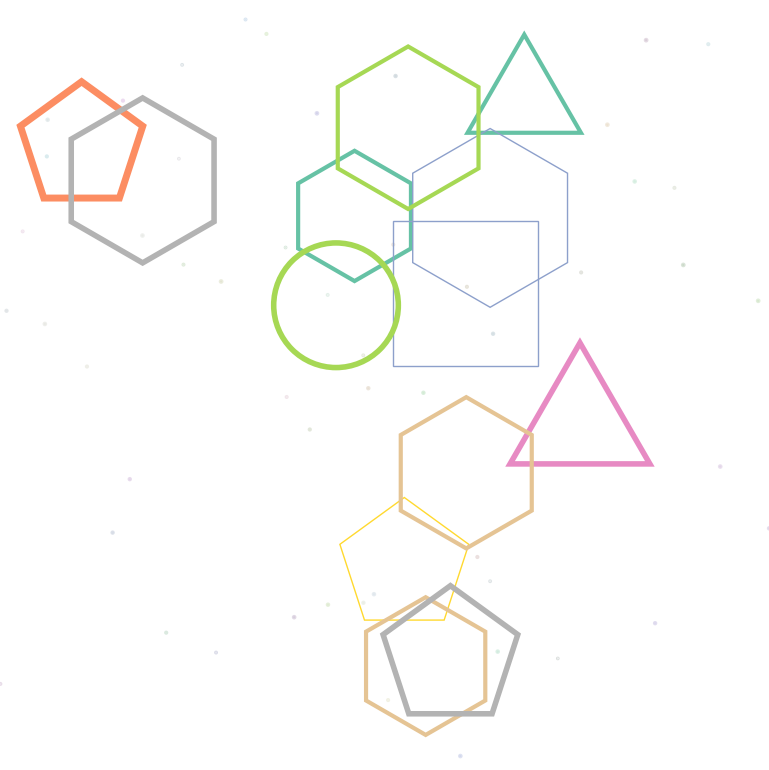[{"shape": "triangle", "thickness": 1.5, "radius": 0.43, "center": [0.681, 0.87]}, {"shape": "hexagon", "thickness": 1.5, "radius": 0.42, "center": [0.46, 0.72]}, {"shape": "pentagon", "thickness": 2.5, "radius": 0.42, "center": [0.106, 0.81]}, {"shape": "square", "thickness": 0.5, "radius": 0.47, "center": [0.605, 0.619]}, {"shape": "hexagon", "thickness": 0.5, "radius": 0.58, "center": [0.637, 0.717]}, {"shape": "triangle", "thickness": 2, "radius": 0.52, "center": [0.753, 0.45]}, {"shape": "hexagon", "thickness": 1.5, "radius": 0.53, "center": [0.53, 0.834]}, {"shape": "circle", "thickness": 2, "radius": 0.4, "center": [0.436, 0.604]}, {"shape": "pentagon", "thickness": 0.5, "radius": 0.44, "center": [0.525, 0.266]}, {"shape": "hexagon", "thickness": 1.5, "radius": 0.45, "center": [0.553, 0.135]}, {"shape": "hexagon", "thickness": 1.5, "radius": 0.49, "center": [0.606, 0.386]}, {"shape": "pentagon", "thickness": 2, "radius": 0.46, "center": [0.585, 0.147]}, {"shape": "hexagon", "thickness": 2, "radius": 0.54, "center": [0.185, 0.766]}]